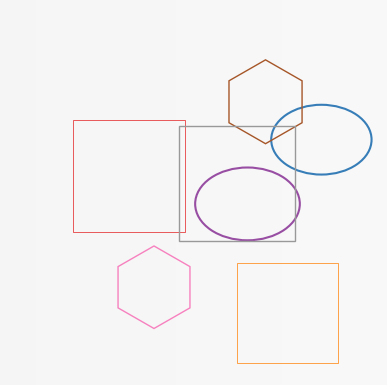[{"shape": "square", "thickness": 0.5, "radius": 0.73, "center": [0.333, 0.542]}, {"shape": "oval", "thickness": 1.5, "radius": 0.65, "center": [0.829, 0.637]}, {"shape": "oval", "thickness": 1.5, "radius": 0.68, "center": [0.639, 0.47]}, {"shape": "square", "thickness": 0.5, "radius": 0.65, "center": [0.742, 0.187]}, {"shape": "hexagon", "thickness": 1, "radius": 0.54, "center": [0.685, 0.736]}, {"shape": "hexagon", "thickness": 1, "radius": 0.54, "center": [0.397, 0.254]}, {"shape": "square", "thickness": 1, "radius": 0.74, "center": [0.612, 0.523]}]